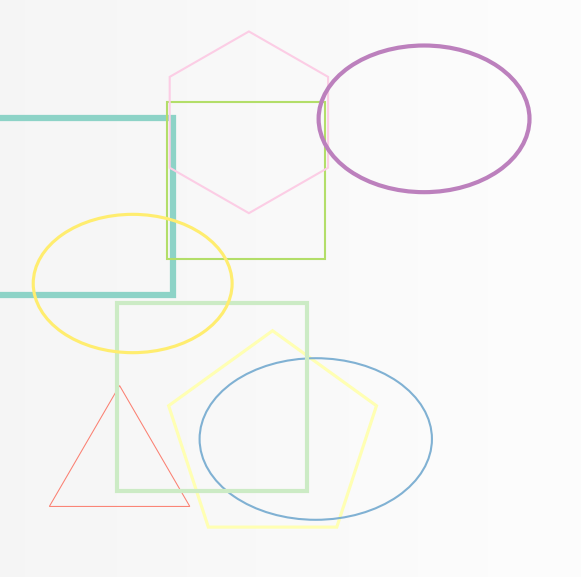[{"shape": "square", "thickness": 3, "radius": 0.77, "center": [0.144, 0.641]}, {"shape": "pentagon", "thickness": 1.5, "radius": 0.94, "center": [0.469, 0.238]}, {"shape": "triangle", "thickness": 0.5, "radius": 0.7, "center": [0.206, 0.192]}, {"shape": "oval", "thickness": 1, "radius": 1.0, "center": [0.543, 0.239]}, {"shape": "square", "thickness": 1, "radius": 0.68, "center": [0.423, 0.687]}, {"shape": "hexagon", "thickness": 1, "radius": 0.79, "center": [0.428, 0.787]}, {"shape": "oval", "thickness": 2, "radius": 0.91, "center": [0.73, 0.793]}, {"shape": "square", "thickness": 2, "radius": 0.82, "center": [0.365, 0.312]}, {"shape": "oval", "thickness": 1.5, "radius": 0.86, "center": [0.228, 0.508]}]